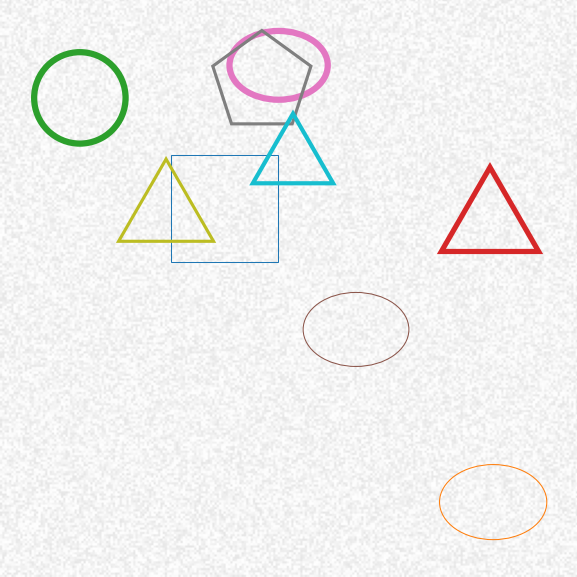[{"shape": "square", "thickness": 0.5, "radius": 0.46, "center": [0.388, 0.638]}, {"shape": "oval", "thickness": 0.5, "radius": 0.46, "center": [0.854, 0.13]}, {"shape": "circle", "thickness": 3, "radius": 0.4, "center": [0.138, 0.83]}, {"shape": "triangle", "thickness": 2.5, "radius": 0.49, "center": [0.848, 0.612]}, {"shape": "oval", "thickness": 0.5, "radius": 0.46, "center": [0.616, 0.429]}, {"shape": "oval", "thickness": 3, "radius": 0.43, "center": [0.482, 0.886]}, {"shape": "pentagon", "thickness": 1.5, "radius": 0.45, "center": [0.453, 0.857]}, {"shape": "triangle", "thickness": 1.5, "radius": 0.47, "center": [0.288, 0.629]}, {"shape": "triangle", "thickness": 2, "radius": 0.4, "center": [0.507, 0.722]}]